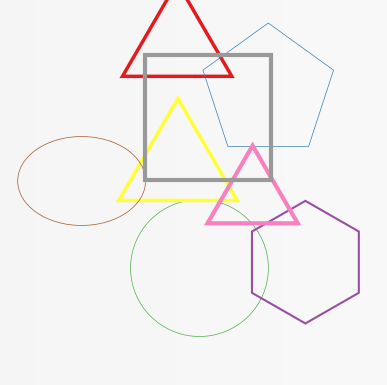[{"shape": "triangle", "thickness": 2.5, "radius": 0.81, "center": [0.457, 0.883]}, {"shape": "pentagon", "thickness": 0.5, "radius": 0.89, "center": [0.692, 0.763]}, {"shape": "circle", "thickness": 0.5, "radius": 0.89, "center": [0.515, 0.304]}, {"shape": "hexagon", "thickness": 1.5, "radius": 0.8, "center": [0.788, 0.319]}, {"shape": "triangle", "thickness": 2.5, "radius": 0.88, "center": [0.459, 0.568]}, {"shape": "oval", "thickness": 0.5, "radius": 0.82, "center": [0.211, 0.53]}, {"shape": "triangle", "thickness": 3, "radius": 0.67, "center": [0.652, 0.487]}, {"shape": "square", "thickness": 3, "radius": 0.81, "center": [0.537, 0.694]}]